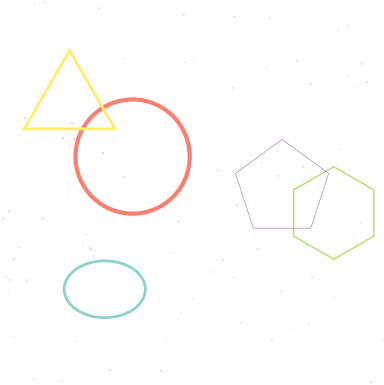[{"shape": "oval", "thickness": 2, "radius": 0.53, "center": [0.272, 0.249]}, {"shape": "circle", "thickness": 3, "radius": 0.74, "center": [0.344, 0.593]}, {"shape": "hexagon", "thickness": 1, "radius": 0.6, "center": [0.867, 0.447]}, {"shape": "pentagon", "thickness": 0.5, "radius": 0.64, "center": [0.733, 0.51]}, {"shape": "triangle", "thickness": 2, "radius": 0.68, "center": [0.181, 0.733]}]